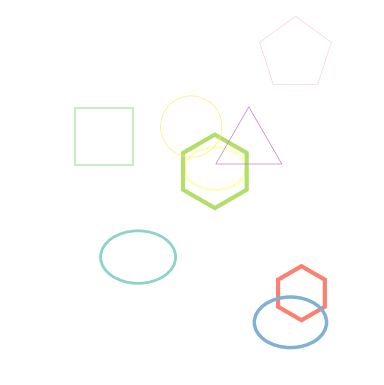[{"shape": "oval", "thickness": 2, "radius": 0.49, "center": [0.359, 0.332]}, {"shape": "oval", "thickness": 1.5, "radius": 0.4, "center": [0.559, 0.562]}, {"shape": "hexagon", "thickness": 3, "radius": 0.35, "center": [0.783, 0.238]}, {"shape": "oval", "thickness": 2.5, "radius": 0.47, "center": [0.754, 0.163]}, {"shape": "hexagon", "thickness": 3, "radius": 0.48, "center": [0.558, 0.555]}, {"shape": "pentagon", "thickness": 0.5, "radius": 0.49, "center": [0.767, 0.86]}, {"shape": "triangle", "thickness": 0.5, "radius": 0.49, "center": [0.646, 0.623]}, {"shape": "square", "thickness": 1.5, "radius": 0.37, "center": [0.27, 0.646]}, {"shape": "circle", "thickness": 0.5, "radius": 0.4, "center": [0.497, 0.671]}]